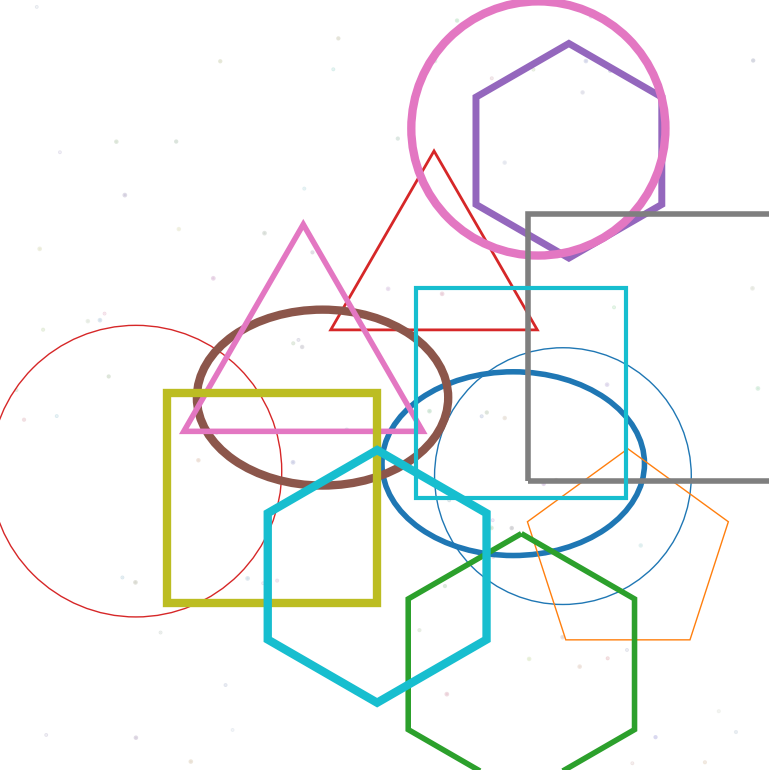[{"shape": "oval", "thickness": 2, "radius": 0.85, "center": [0.667, 0.398]}, {"shape": "circle", "thickness": 0.5, "radius": 0.83, "center": [0.731, 0.382]}, {"shape": "pentagon", "thickness": 0.5, "radius": 0.69, "center": [0.815, 0.28]}, {"shape": "hexagon", "thickness": 2, "radius": 0.85, "center": [0.677, 0.137]}, {"shape": "circle", "thickness": 0.5, "radius": 0.95, "center": [0.177, 0.388]}, {"shape": "triangle", "thickness": 1, "radius": 0.77, "center": [0.564, 0.649]}, {"shape": "hexagon", "thickness": 2.5, "radius": 0.7, "center": [0.739, 0.804]}, {"shape": "oval", "thickness": 3, "radius": 0.82, "center": [0.419, 0.484]}, {"shape": "circle", "thickness": 3, "radius": 0.83, "center": [0.699, 0.833]}, {"shape": "triangle", "thickness": 2, "radius": 0.9, "center": [0.394, 0.529]}, {"shape": "square", "thickness": 2, "radius": 0.87, "center": [0.86, 0.549]}, {"shape": "square", "thickness": 3, "radius": 0.68, "center": [0.354, 0.353]}, {"shape": "square", "thickness": 1.5, "radius": 0.68, "center": [0.677, 0.49]}, {"shape": "hexagon", "thickness": 3, "radius": 0.82, "center": [0.49, 0.251]}]